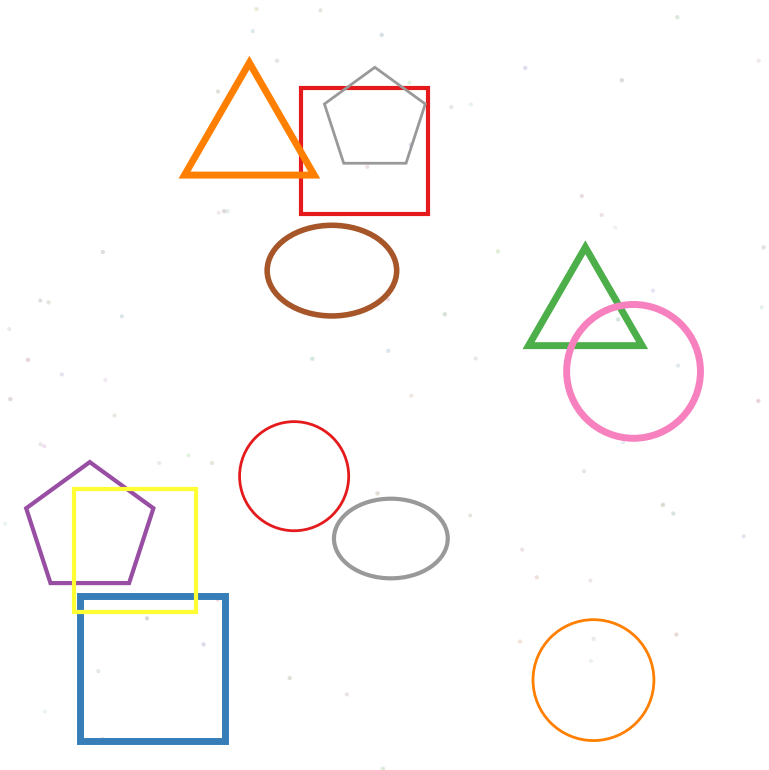[{"shape": "circle", "thickness": 1, "radius": 0.35, "center": [0.382, 0.382]}, {"shape": "square", "thickness": 1.5, "radius": 0.41, "center": [0.474, 0.804]}, {"shape": "square", "thickness": 2.5, "radius": 0.47, "center": [0.198, 0.132]}, {"shape": "triangle", "thickness": 2.5, "radius": 0.43, "center": [0.76, 0.594]}, {"shape": "pentagon", "thickness": 1.5, "radius": 0.43, "center": [0.117, 0.313]}, {"shape": "circle", "thickness": 1, "radius": 0.39, "center": [0.771, 0.117]}, {"shape": "triangle", "thickness": 2.5, "radius": 0.49, "center": [0.324, 0.821]}, {"shape": "square", "thickness": 1.5, "radius": 0.4, "center": [0.175, 0.285]}, {"shape": "oval", "thickness": 2, "radius": 0.42, "center": [0.431, 0.649]}, {"shape": "circle", "thickness": 2.5, "radius": 0.43, "center": [0.823, 0.518]}, {"shape": "pentagon", "thickness": 1, "radius": 0.34, "center": [0.487, 0.844]}, {"shape": "oval", "thickness": 1.5, "radius": 0.37, "center": [0.508, 0.301]}]